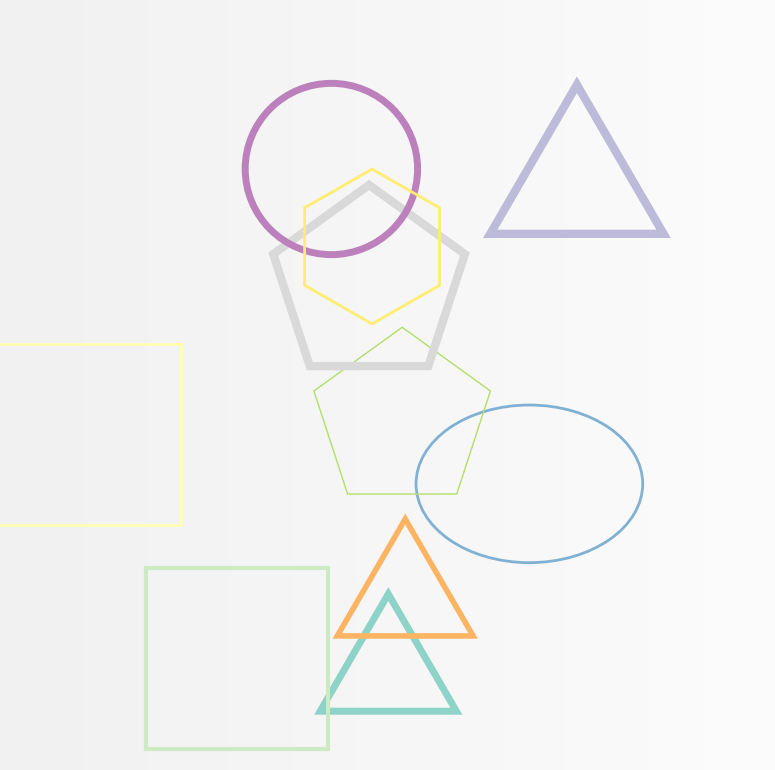[{"shape": "triangle", "thickness": 2.5, "radius": 0.51, "center": [0.501, 0.127]}, {"shape": "square", "thickness": 1, "radius": 0.59, "center": [0.116, 0.436]}, {"shape": "triangle", "thickness": 3, "radius": 0.65, "center": [0.744, 0.761]}, {"shape": "oval", "thickness": 1, "radius": 0.73, "center": [0.683, 0.372]}, {"shape": "triangle", "thickness": 2, "radius": 0.51, "center": [0.523, 0.225]}, {"shape": "pentagon", "thickness": 0.5, "radius": 0.6, "center": [0.519, 0.455]}, {"shape": "pentagon", "thickness": 3, "radius": 0.65, "center": [0.476, 0.63]}, {"shape": "circle", "thickness": 2.5, "radius": 0.56, "center": [0.428, 0.781]}, {"shape": "square", "thickness": 1.5, "radius": 0.59, "center": [0.305, 0.145]}, {"shape": "hexagon", "thickness": 1, "radius": 0.5, "center": [0.48, 0.68]}]